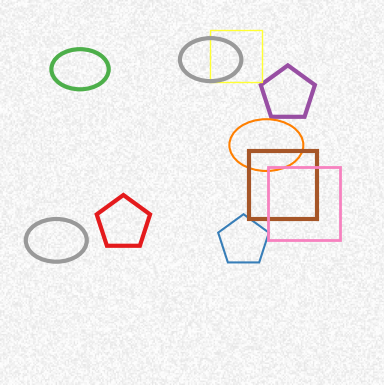[{"shape": "pentagon", "thickness": 3, "radius": 0.36, "center": [0.32, 0.421]}, {"shape": "pentagon", "thickness": 1.5, "radius": 0.35, "center": [0.633, 0.374]}, {"shape": "oval", "thickness": 3, "radius": 0.37, "center": [0.208, 0.82]}, {"shape": "pentagon", "thickness": 3, "radius": 0.37, "center": [0.748, 0.756]}, {"shape": "oval", "thickness": 1.5, "radius": 0.48, "center": [0.692, 0.623]}, {"shape": "square", "thickness": 1, "radius": 0.34, "center": [0.612, 0.854]}, {"shape": "square", "thickness": 3, "radius": 0.44, "center": [0.736, 0.519]}, {"shape": "square", "thickness": 2, "radius": 0.47, "center": [0.79, 0.471]}, {"shape": "oval", "thickness": 3, "radius": 0.4, "center": [0.547, 0.845]}, {"shape": "oval", "thickness": 3, "radius": 0.4, "center": [0.146, 0.376]}]